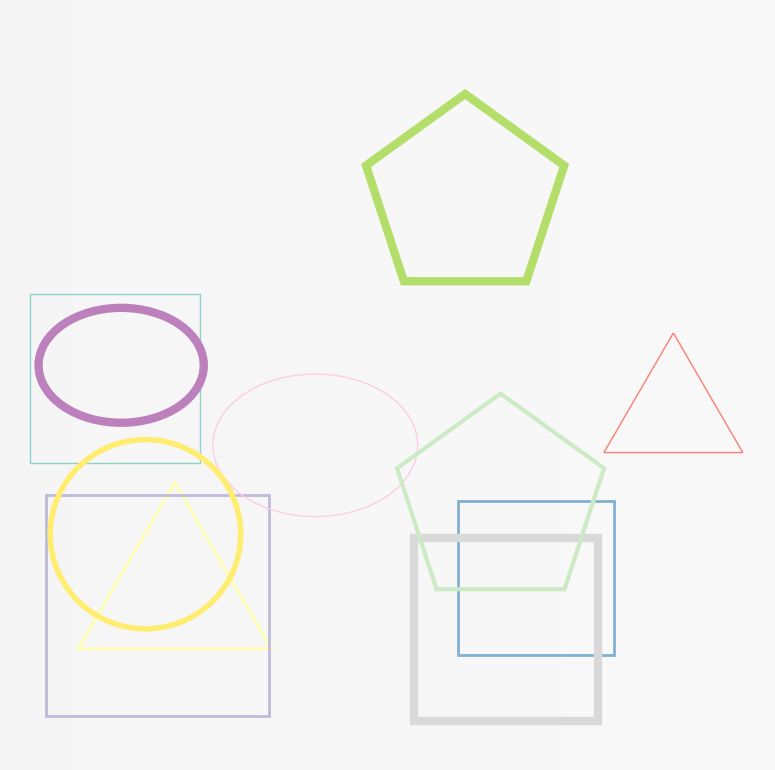[{"shape": "square", "thickness": 0.5, "radius": 0.55, "center": [0.148, 0.508]}, {"shape": "triangle", "thickness": 1, "radius": 0.72, "center": [0.226, 0.229]}, {"shape": "square", "thickness": 1, "radius": 0.72, "center": [0.203, 0.214]}, {"shape": "triangle", "thickness": 0.5, "radius": 0.52, "center": [0.869, 0.464]}, {"shape": "square", "thickness": 1, "radius": 0.5, "center": [0.692, 0.249]}, {"shape": "pentagon", "thickness": 3, "radius": 0.67, "center": [0.6, 0.743]}, {"shape": "oval", "thickness": 0.5, "radius": 0.66, "center": [0.407, 0.422]}, {"shape": "square", "thickness": 3, "radius": 0.59, "center": [0.653, 0.182]}, {"shape": "oval", "thickness": 3, "radius": 0.53, "center": [0.156, 0.526]}, {"shape": "pentagon", "thickness": 1.5, "radius": 0.7, "center": [0.646, 0.348]}, {"shape": "circle", "thickness": 2, "radius": 0.61, "center": [0.188, 0.306]}]